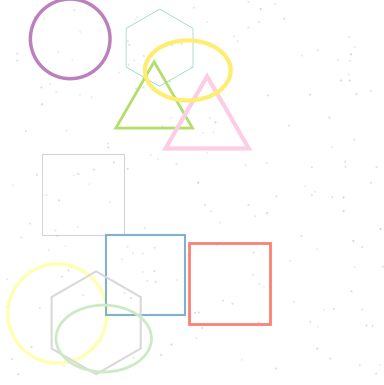[{"shape": "hexagon", "thickness": 0.5, "radius": 0.5, "center": [0.414, 0.876]}, {"shape": "circle", "thickness": 2.5, "radius": 0.64, "center": [0.149, 0.186]}, {"shape": "square", "thickness": 0.5, "radius": 0.53, "center": [0.215, 0.495]}, {"shape": "square", "thickness": 2, "radius": 0.52, "center": [0.596, 0.264]}, {"shape": "square", "thickness": 1.5, "radius": 0.52, "center": [0.378, 0.285]}, {"shape": "triangle", "thickness": 2, "radius": 0.57, "center": [0.4, 0.725]}, {"shape": "triangle", "thickness": 3, "radius": 0.62, "center": [0.538, 0.677]}, {"shape": "hexagon", "thickness": 1.5, "radius": 0.67, "center": [0.25, 0.162]}, {"shape": "circle", "thickness": 2.5, "radius": 0.52, "center": [0.182, 0.899]}, {"shape": "oval", "thickness": 2, "radius": 0.62, "center": [0.269, 0.121]}, {"shape": "oval", "thickness": 3, "radius": 0.56, "center": [0.488, 0.817]}]